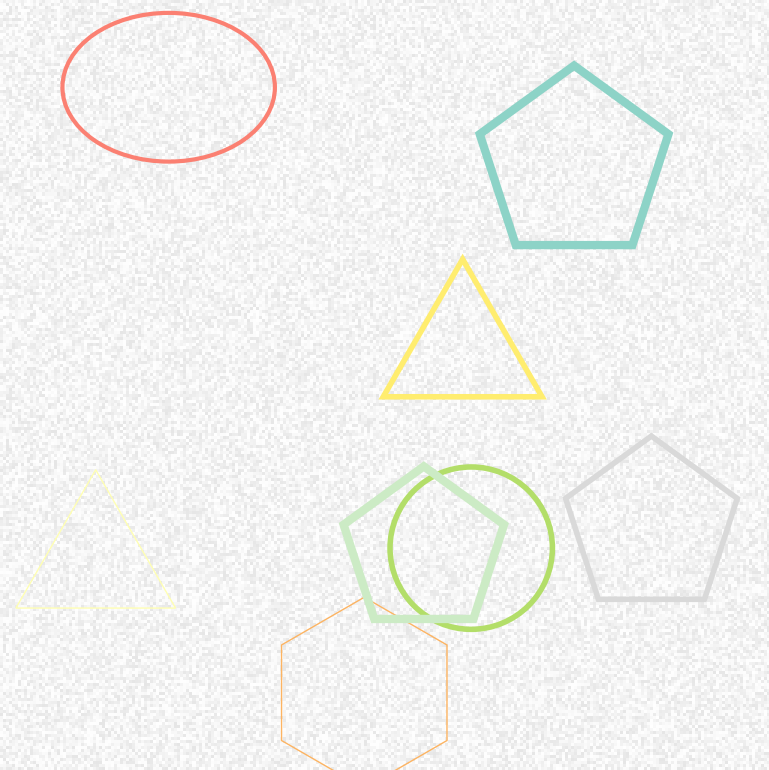[{"shape": "pentagon", "thickness": 3, "radius": 0.64, "center": [0.746, 0.786]}, {"shape": "triangle", "thickness": 0.5, "radius": 0.6, "center": [0.124, 0.27]}, {"shape": "oval", "thickness": 1.5, "radius": 0.69, "center": [0.219, 0.887]}, {"shape": "hexagon", "thickness": 0.5, "radius": 0.62, "center": [0.473, 0.1]}, {"shape": "circle", "thickness": 2, "radius": 0.53, "center": [0.612, 0.288]}, {"shape": "pentagon", "thickness": 2, "radius": 0.59, "center": [0.846, 0.317]}, {"shape": "pentagon", "thickness": 3, "radius": 0.55, "center": [0.55, 0.285]}, {"shape": "triangle", "thickness": 2, "radius": 0.6, "center": [0.601, 0.544]}]